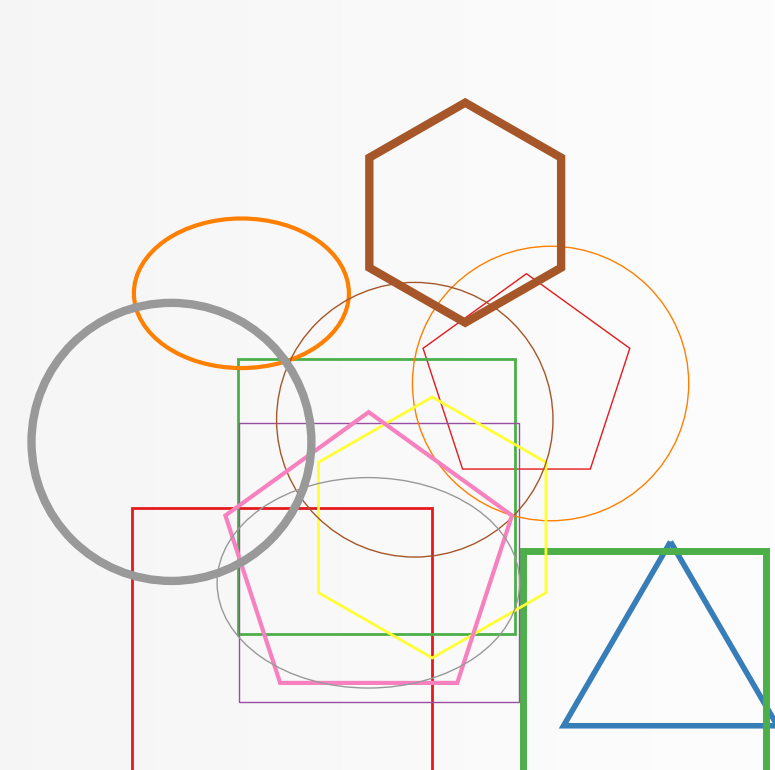[{"shape": "square", "thickness": 1, "radius": 0.97, "center": [0.364, 0.147]}, {"shape": "pentagon", "thickness": 0.5, "radius": 0.7, "center": [0.679, 0.504]}, {"shape": "triangle", "thickness": 2, "radius": 0.8, "center": [0.865, 0.137]}, {"shape": "square", "thickness": 2.5, "radius": 0.79, "center": [0.832, 0.127]}, {"shape": "square", "thickness": 1, "radius": 0.89, "center": [0.486, 0.356]}, {"shape": "square", "thickness": 0.5, "radius": 0.9, "center": [0.489, 0.269]}, {"shape": "oval", "thickness": 1.5, "radius": 0.69, "center": [0.311, 0.619]}, {"shape": "circle", "thickness": 0.5, "radius": 0.89, "center": [0.71, 0.502]}, {"shape": "hexagon", "thickness": 1, "radius": 0.85, "center": [0.558, 0.315]}, {"shape": "circle", "thickness": 0.5, "radius": 0.89, "center": [0.535, 0.455]}, {"shape": "hexagon", "thickness": 3, "radius": 0.71, "center": [0.6, 0.724]}, {"shape": "pentagon", "thickness": 1.5, "radius": 0.97, "center": [0.476, 0.27]}, {"shape": "oval", "thickness": 0.5, "radius": 0.98, "center": [0.475, 0.243]}, {"shape": "circle", "thickness": 3, "radius": 0.9, "center": [0.221, 0.426]}]